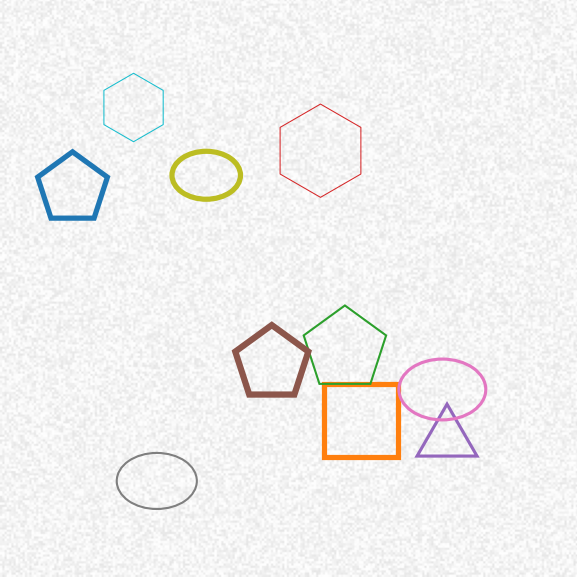[{"shape": "pentagon", "thickness": 2.5, "radius": 0.32, "center": [0.126, 0.673]}, {"shape": "square", "thickness": 2.5, "radius": 0.32, "center": [0.625, 0.271]}, {"shape": "pentagon", "thickness": 1, "radius": 0.38, "center": [0.597, 0.395]}, {"shape": "hexagon", "thickness": 0.5, "radius": 0.4, "center": [0.555, 0.738]}, {"shape": "triangle", "thickness": 1.5, "radius": 0.3, "center": [0.774, 0.239]}, {"shape": "pentagon", "thickness": 3, "radius": 0.33, "center": [0.471, 0.37]}, {"shape": "oval", "thickness": 1.5, "radius": 0.38, "center": [0.766, 0.325]}, {"shape": "oval", "thickness": 1, "radius": 0.35, "center": [0.271, 0.166]}, {"shape": "oval", "thickness": 2.5, "radius": 0.3, "center": [0.357, 0.696]}, {"shape": "hexagon", "thickness": 0.5, "radius": 0.3, "center": [0.231, 0.813]}]